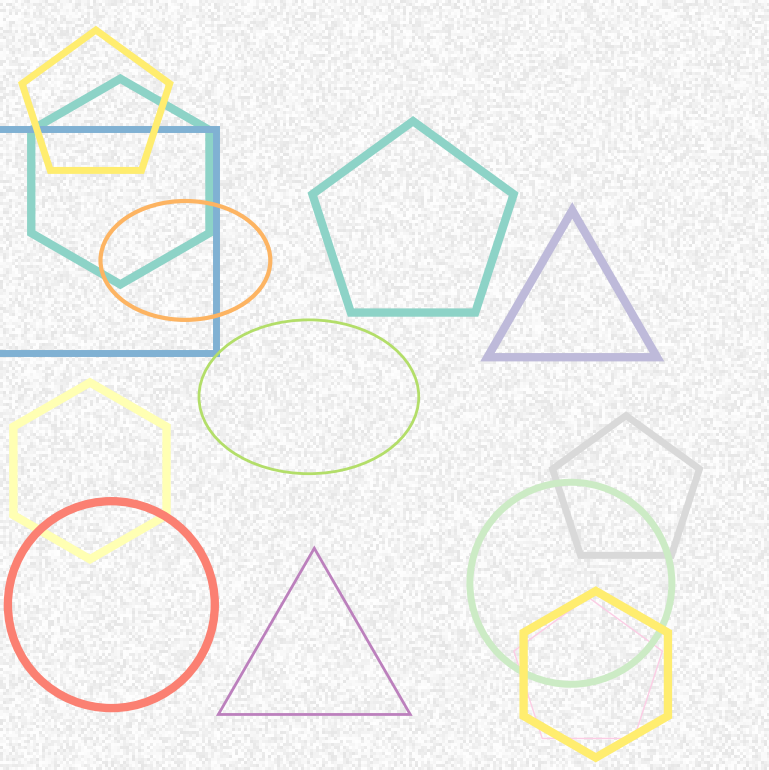[{"shape": "pentagon", "thickness": 3, "radius": 0.69, "center": [0.536, 0.705]}, {"shape": "hexagon", "thickness": 3, "radius": 0.67, "center": [0.156, 0.764]}, {"shape": "hexagon", "thickness": 3, "radius": 0.57, "center": [0.117, 0.388]}, {"shape": "triangle", "thickness": 3, "radius": 0.64, "center": [0.743, 0.6]}, {"shape": "circle", "thickness": 3, "radius": 0.67, "center": [0.145, 0.215]}, {"shape": "square", "thickness": 2.5, "radius": 0.73, "center": [0.135, 0.687]}, {"shape": "oval", "thickness": 1.5, "radius": 0.55, "center": [0.241, 0.662]}, {"shape": "oval", "thickness": 1, "radius": 0.71, "center": [0.401, 0.485]}, {"shape": "pentagon", "thickness": 0.5, "radius": 0.51, "center": [0.764, 0.123]}, {"shape": "pentagon", "thickness": 2.5, "radius": 0.5, "center": [0.813, 0.36]}, {"shape": "triangle", "thickness": 1, "radius": 0.72, "center": [0.408, 0.144]}, {"shape": "circle", "thickness": 2.5, "radius": 0.66, "center": [0.741, 0.243]}, {"shape": "hexagon", "thickness": 3, "radius": 0.54, "center": [0.774, 0.124]}, {"shape": "pentagon", "thickness": 2.5, "radius": 0.5, "center": [0.125, 0.86]}]